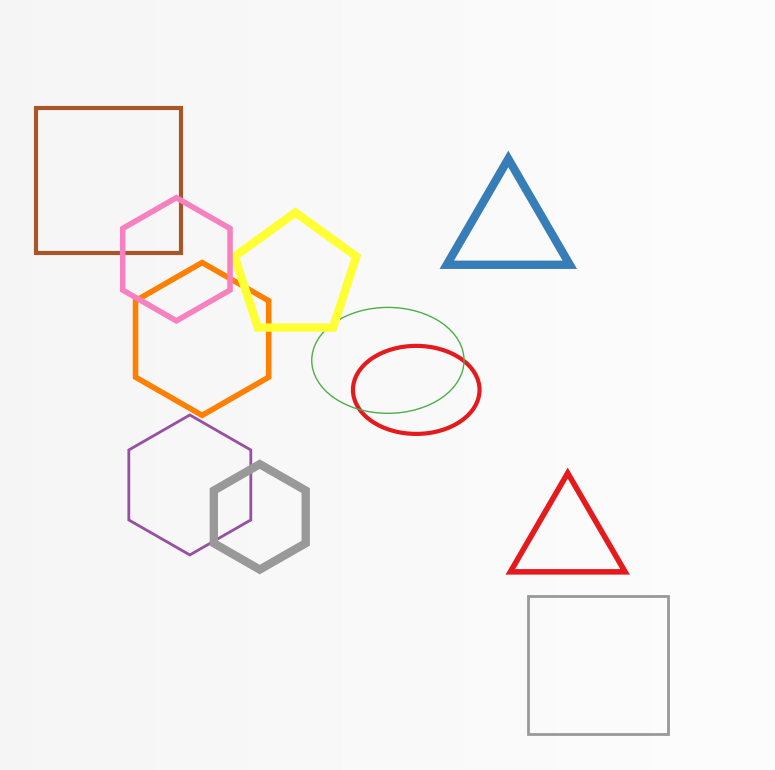[{"shape": "triangle", "thickness": 2, "radius": 0.43, "center": [0.733, 0.3]}, {"shape": "oval", "thickness": 1.5, "radius": 0.41, "center": [0.537, 0.494]}, {"shape": "triangle", "thickness": 3, "radius": 0.46, "center": [0.656, 0.702]}, {"shape": "oval", "thickness": 0.5, "radius": 0.49, "center": [0.5, 0.532]}, {"shape": "hexagon", "thickness": 1, "radius": 0.45, "center": [0.245, 0.37]}, {"shape": "hexagon", "thickness": 2, "radius": 0.5, "center": [0.261, 0.56]}, {"shape": "pentagon", "thickness": 3, "radius": 0.41, "center": [0.381, 0.641]}, {"shape": "square", "thickness": 1.5, "radius": 0.47, "center": [0.14, 0.766]}, {"shape": "hexagon", "thickness": 2, "radius": 0.4, "center": [0.228, 0.663]}, {"shape": "hexagon", "thickness": 3, "radius": 0.34, "center": [0.335, 0.329]}, {"shape": "square", "thickness": 1, "radius": 0.45, "center": [0.772, 0.136]}]